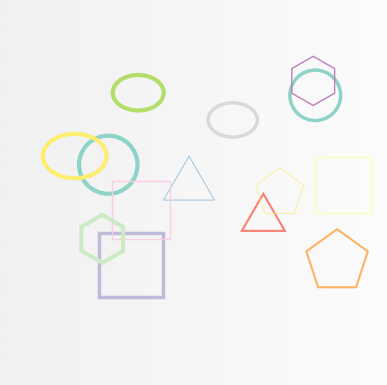[{"shape": "circle", "thickness": 3, "radius": 0.38, "center": [0.279, 0.572]}, {"shape": "circle", "thickness": 2.5, "radius": 0.33, "center": [0.814, 0.752]}, {"shape": "square", "thickness": 1, "radius": 0.36, "center": [0.886, 0.519]}, {"shape": "square", "thickness": 2.5, "radius": 0.42, "center": [0.337, 0.313]}, {"shape": "triangle", "thickness": 1.5, "radius": 0.32, "center": [0.68, 0.432]}, {"shape": "triangle", "thickness": 0.5, "radius": 0.38, "center": [0.488, 0.518]}, {"shape": "pentagon", "thickness": 1.5, "radius": 0.42, "center": [0.87, 0.321]}, {"shape": "oval", "thickness": 3, "radius": 0.33, "center": [0.357, 0.759]}, {"shape": "square", "thickness": 1, "radius": 0.38, "center": [0.364, 0.454]}, {"shape": "oval", "thickness": 2.5, "radius": 0.32, "center": [0.601, 0.688]}, {"shape": "hexagon", "thickness": 1, "radius": 0.32, "center": [0.808, 0.79]}, {"shape": "hexagon", "thickness": 3, "radius": 0.31, "center": [0.264, 0.38]}, {"shape": "oval", "thickness": 3, "radius": 0.41, "center": [0.193, 0.595]}, {"shape": "pentagon", "thickness": 0.5, "radius": 0.33, "center": [0.722, 0.499]}]